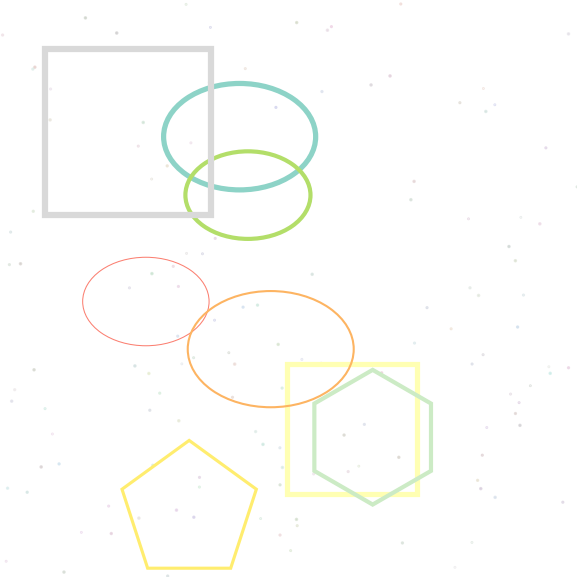[{"shape": "oval", "thickness": 2.5, "radius": 0.66, "center": [0.415, 0.762]}, {"shape": "square", "thickness": 2.5, "radius": 0.56, "center": [0.609, 0.256]}, {"shape": "oval", "thickness": 0.5, "radius": 0.55, "center": [0.253, 0.477]}, {"shape": "oval", "thickness": 1, "radius": 0.72, "center": [0.469, 0.395]}, {"shape": "oval", "thickness": 2, "radius": 0.54, "center": [0.429, 0.661]}, {"shape": "square", "thickness": 3, "radius": 0.72, "center": [0.222, 0.77]}, {"shape": "hexagon", "thickness": 2, "radius": 0.58, "center": [0.645, 0.242]}, {"shape": "pentagon", "thickness": 1.5, "radius": 0.61, "center": [0.328, 0.114]}]